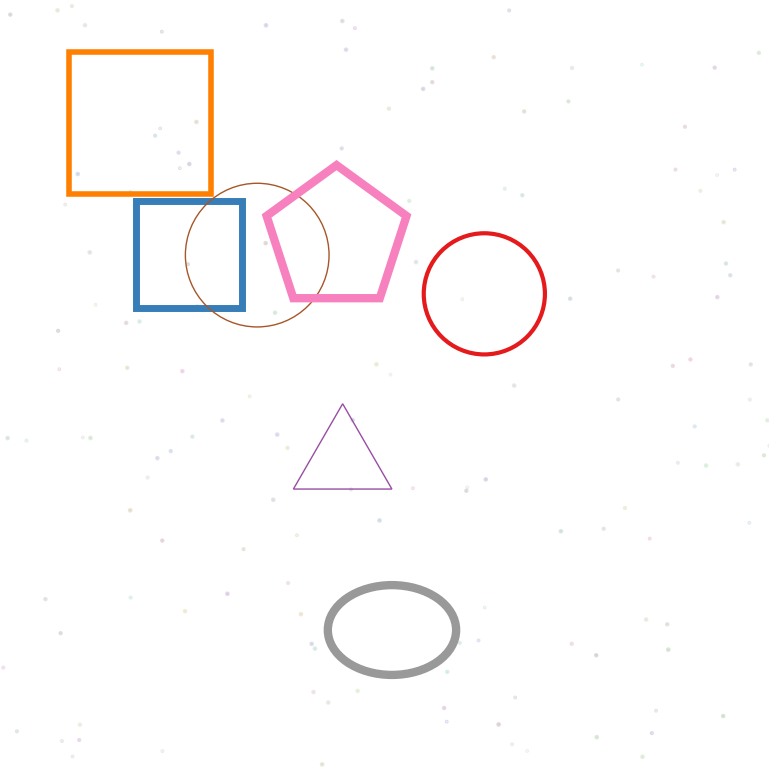[{"shape": "circle", "thickness": 1.5, "radius": 0.39, "center": [0.629, 0.618]}, {"shape": "square", "thickness": 2.5, "radius": 0.34, "center": [0.246, 0.669]}, {"shape": "triangle", "thickness": 0.5, "radius": 0.37, "center": [0.445, 0.402]}, {"shape": "square", "thickness": 2, "radius": 0.46, "center": [0.182, 0.841]}, {"shape": "circle", "thickness": 0.5, "radius": 0.47, "center": [0.334, 0.669]}, {"shape": "pentagon", "thickness": 3, "radius": 0.48, "center": [0.437, 0.69]}, {"shape": "oval", "thickness": 3, "radius": 0.42, "center": [0.509, 0.182]}]